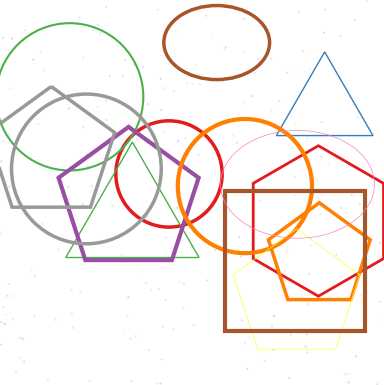[{"shape": "circle", "thickness": 2.5, "radius": 0.69, "center": [0.439, 0.548]}, {"shape": "hexagon", "thickness": 2, "radius": 0.98, "center": [0.827, 0.426]}, {"shape": "triangle", "thickness": 1, "radius": 0.72, "center": [0.843, 0.72]}, {"shape": "triangle", "thickness": 1, "radius": 1.0, "center": [0.344, 0.431]}, {"shape": "circle", "thickness": 1.5, "radius": 0.96, "center": [0.181, 0.749]}, {"shape": "pentagon", "thickness": 3, "radius": 0.96, "center": [0.334, 0.479]}, {"shape": "circle", "thickness": 3, "radius": 0.87, "center": [0.636, 0.517]}, {"shape": "pentagon", "thickness": 2.5, "radius": 0.7, "center": [0.829, 0.334]}, {"shape": "pentagon", "thickness": 0.5, "radius": 0.86, "center": [0.77, 0.233]}, {"shape": "square", "thickness": 3, "radius": 0.91, "center": [0.767, 0.323]}, {"shape": "oval", "thickness": 2.5, "radius": 0.69, "center": [0.563, 0.889]}, {"shape": "oval", "thickness": 0.5, "radius": 1.0, "center": [0.773, 0.521]}, {"shape": "circle", "thickness": 2.5, "radius": 0.97, "center": [0.224, 0.561]}, {"shape": "pentagon", "thickness": 2.5, "radius": 0.87, "center": [0.133, 0.602]}]